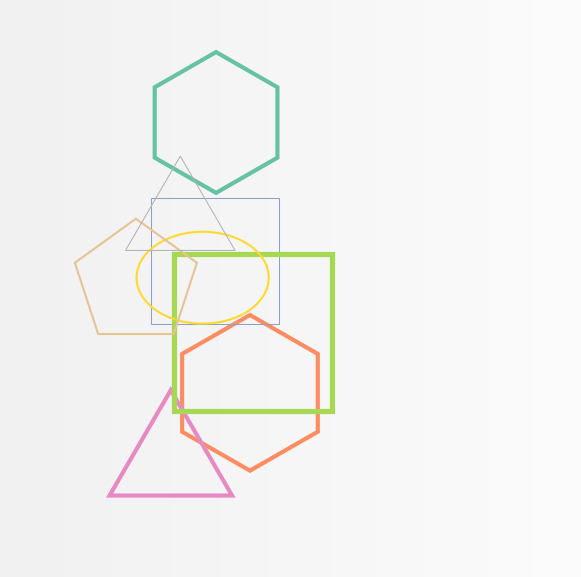[{"shape": "hexagon", "thickness": 2, "radius": 0.61, "center": [0.372, 0.787]}, {"shape": "hexagon", "thickness": 2, "radius": 0.67, "center": [0.43, 0.319]}, {"shape": "square", "thickness": 0.5, "radius": 0.55, "center": [0.37, 0.547]}, {"shape": "triangle", "thickness": 2, "radius": 0.61, "center": [0.294, 0.202]}, {"shape": "square", "thickness": 2.5, "radius": 0.68, "center": [0.435, 0.423]}, {"shape": "oval", "thickness": 1, "radius": 0.57, "center": [0.349, 0.518]}, {"shape": "pentagon", "thickness": 1, "radius": 0.55, "center": [0.234, 0.51]}, {"shape": "triangle", "thickness": 0.5, "radius": 0.54, "center": [0.31, 0.62]}]